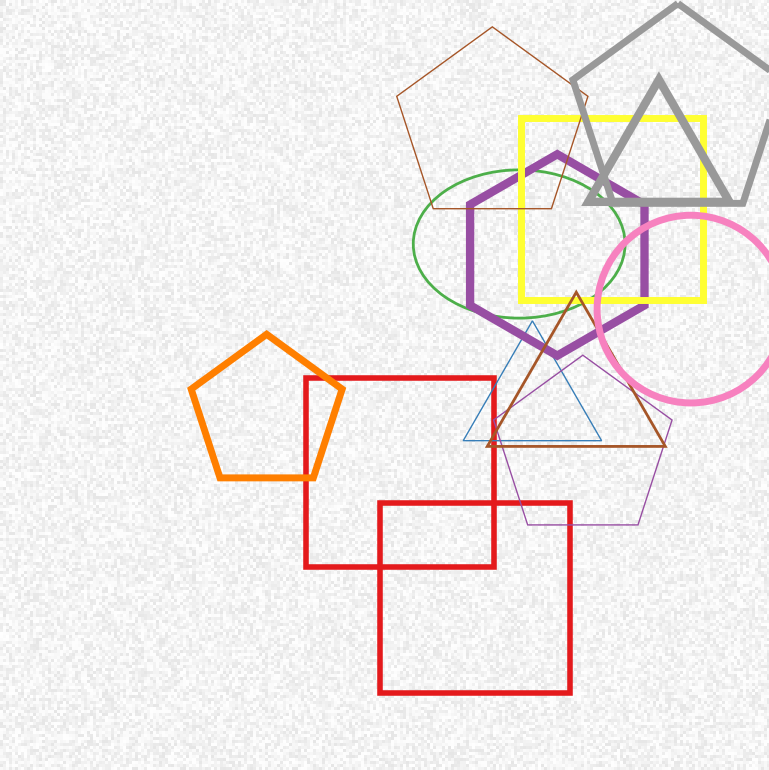[{"shape": "square", "thickness": 2, "radius": 0.61, "center": [0.519, 0.386]}, {"shape": "square", "thickness": 2, "radius": 0.62, "center": [0.617, 0.223]}, {"shape": "triangle", "thickness": 0.5, "radius": 0.52, "center": [0.691, 0.48]}, {"shape": "oval", "thickness": 1, "radius": 0.69, "center": [0.674, 0.683]}, {"shape": "pentagon", "thickness": 0.5, "radius": 0.61, "center": [0.757, 0.417]}, {"shape": "hexagon", "thickness": 3, "radius": 0.65, "center": [0.724, 0.669]}, {"shape": "pentagon", "thickness": 2.5, "radius": 0.52, "center": [0.346, 0.463]}, {"shape": "square", "thickness": 2.5, "radius": 0.59, "center": [0.794, 0.728]}, {"shape": "triangle", "thickness": 1, "radius": 0.67, "center": [0.748, 0.487]}, {"shape": "pentagon", "thickness": 0.5, "radius": 0.65, "center": [0.639, 0.835]}, {"shape": "circle", "thickness": 2.5, "radius": 0.61, "center": [0.897, 0.599]}, {"shape": "pentagon", "thickness": 2.5, "radius": 0.72, "center": [0.88, 0.852]}, {"shape": "triangle", "thickness": 3, "radius": 0.53, "center": [0.856, 0.791]}]